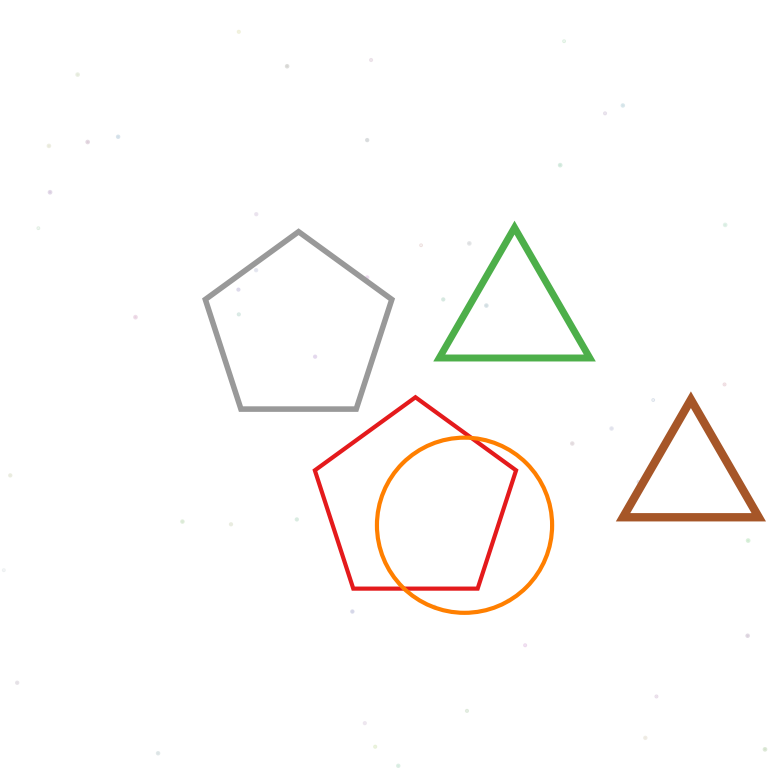[{"shape": "pentagon", "thickness": 1.5, "radius": 0.69, "center": [0.54, 0.347]}, {"shape": "triangle", "thickness": 2.5, "radius": 0.56, "center": [0.668, 0.592]}, {"shape": "circle", "thickness": 1.5, "radius": 0.57, "center": [0.603, 0.318]}, {"shape": "triangle", "thickness": 3, "radius": 0.51, "center": [0.897, 0.379]}, {"shape": "pentagon", "thickness": 2, "radius": 0.64, "center": [0.388, 0.572]}]